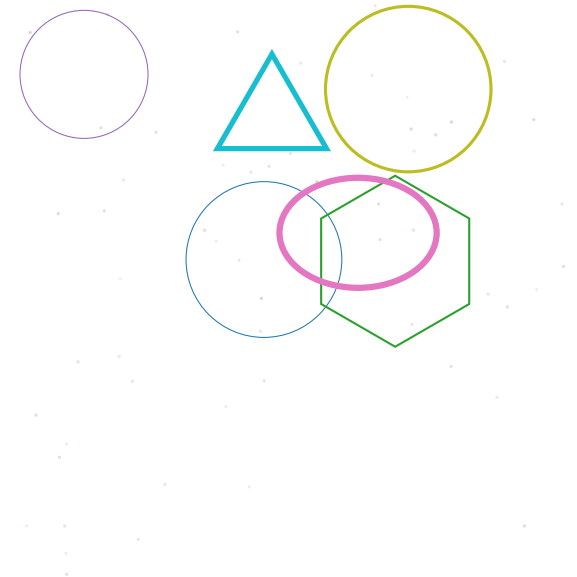[{"shape": "circle", "thickness": 0.5, "radius": 0.67, "center": [0.457, 0.55]}, {"shape": "hexagon", "thickness": 1, "radius": 0.74, "center": [0.684, 0.547]}, {"shape": "circle", "thickness": 0.5, "radius": 0.55, "center": [0.145, 0.87]}, {"shape": "oval", "thickness": 3, "radius": 0.68, "center": [0.62, 0.596]}, {"shape": "circle", "thickness": 1.5, "radius": 0.72, "center": [0.707, 0.845]}, {"shape": "triangle", "thickness": 2.5, "radius": 0.55, "center": [0.471, 0.796]}]